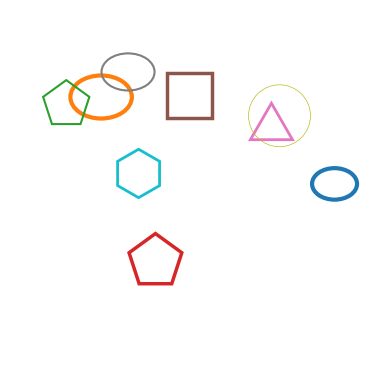[{"shape": "oval", "thickness": 3, "radius": 0.29, "center": [0.869, 0.522]}, {"shape": "oval", "thickness": 3, "radius": 0.4, "center": [0.263, 0.748]}, {"shape": "pentagon", "thickness": 1.5, "radius": 0.32, "center": [0.172, 0.729]}, {"shape": "pentagon", "thickness": 2.5, "radius": 0.36, "center": [0.404, 0.321]}, {"shape": "square", "thickness": 2.5, "radius": 0.3, "center": [0.493, 0.752]}, {"shape": "triangle", "thickness": 2, "radius": 0.32, "center": [0.705, 0.669]}, {"shape": "oval", "thickness": 1.5, "radius": 0.34, "center": [0.333, 0.813]}, {"shape": "circle", "thickness": 0.5, "radius": 0.4, "center": [0.726, 0.699]}, {"shape": "hexagon", "thickness": 2, "radius": 0.31, "center": [0.36, 0.549]}]